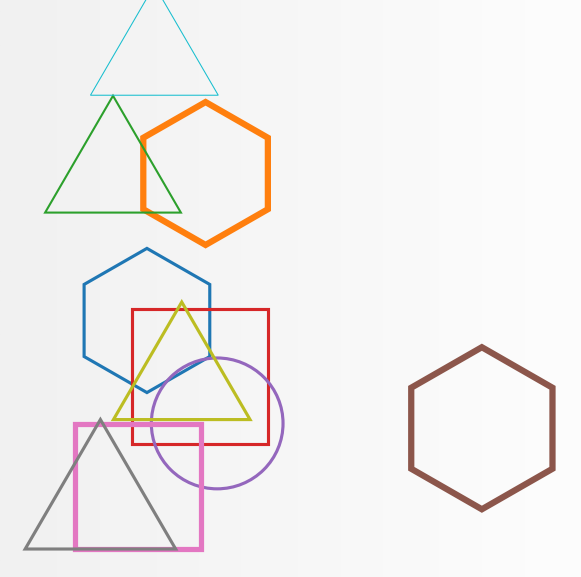[{"shape": "hexagon", "thickness": 1.5, "radius": 0.62, "center": [0.253, 0.444]}, {"shape": "hexagon", "thickness": 3, "radius": 0.62, "center": [0.354, 0.699]}, {"shape": "triangle", "thickness": 1, "radius": 0.67, "center": [0.194, 0.698]}, {"shape": "square", "thickness": 1.5, "radius": 0.58, "center": [0.344, 0.347]}, {"shape": "circle", "thickness": 1.5, "radius": 0.57, "center": [0.374, 0.266]}, {"shape": "hexagon", "thickness": 3, "radius": 0.7, "center": [0.829, 0.258]}, {"shape": "square", "thickness": 2.5, "radius": 0.54, "center": [0.238, 0.157]}, {"shape": "triangle", "thickness": 1.5, "radius": 0.75, "center": [0.173, 0.123]}, {"shape": "triangle", "thickness": 1.5, "radius": 0.68, "center": [0.313, 0.34]}, {"shape": "triangle", "thickness": 0.5, "radius": 0.63, "center": [0.266, 0.898]}]